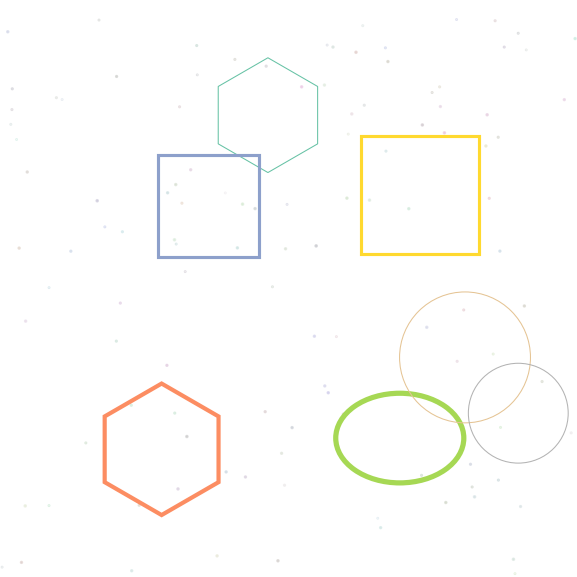[{"shape": "hexagon", "thickness": 0.5, "radius": 0.5, "center": [0.464, 0.8]}, {"shape": "hexagon", "thickness": 2, "radius": 0.57, "center": [0.28, 0.221]}, {"shape": "square", "thickness": 1.5, "radius": 0.44, "center": [0.361, 0.643]}, {"shape": "oval", "thickness": 2.5, "radius": 0.55, "center": [0.692, 0.241]}, {"shape": "square", "thickness": 1.5, "radius": 0.51, "center": [0.727, 0.661]}, {"shape": "circle", "thickness": 0.5, "radius": 0.57, "center": [0.805, 0.38]}, {"shape": "circle", "thickness": 0.5, "radius": 0.43, "center": [0.897, 0.284]}]